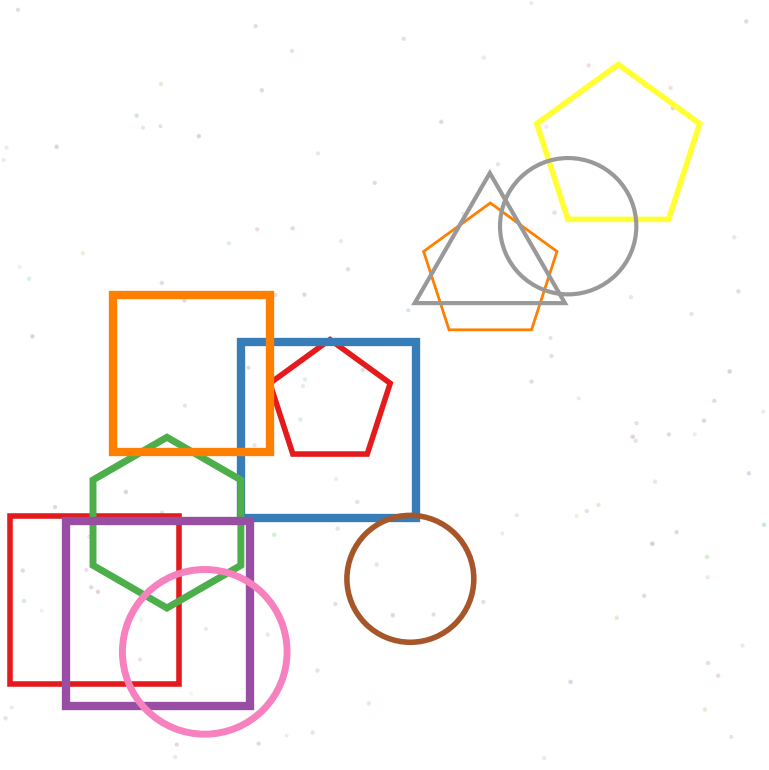[{"shape": "square", "thickness": 2, "radius": 0.55, "center": [0.122, 0.221]}, {"shape": "pentagon", "thickness": 2, "radius": 0.41, "center": [0.429, 0.477]}, {"shape": "square", "thickness": 3, "radius": 0.57, "center": [0.427, 0.442]}, {"shape": "hexagon", "thickness": 2.5, "radius": 0.55, "center": [0.217, 0.321]}, {"shape": "square", "thickness": 3, "radius": 0.6, "center": [0.205, 0.203]}, {"shape": "square", "thickness": 3, "radius": 0.51, "center": [0.249, 0.515]}, {"shape": "pentagon", "thickness": 1, "radius": 0.46, "center": [0.637, 0.645]}, {"shape": "pentagon", "thickness": 2, "radius": 0.56, "center": [0.803, 0.805]}, {"shape": "circle", "thickness": 2, "radius": 0.41, "center": [0.533, 0.248]}, {"shape": "circle", "thickness": 2.5, "radius": 0.53, "center": [0.266, 0.153]}, {"shape": "circle", "thickness": 1.5, "radius": 0.44, "center": [0.738, 0.706]}, {"shape": "triangle", "thickness": 1.5, "radius": 0.56, "center": [0.636, 0.663]}]